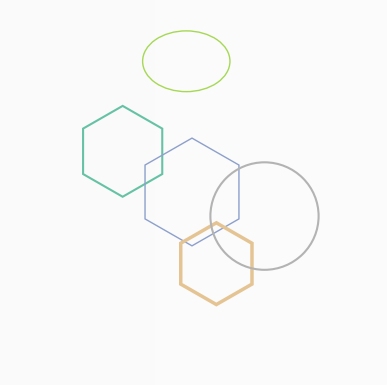[{"shape": "hexagon", "thickness": 1.5, "radius": 0.59, "center": [0.317, 0.607]}, {"shape": "hexagon", "thickness": 1, "radius": 0.7, "center": [0.495, 0.501]}, {"shape": "oval", "thickness": 1, "radius": 0.56, "center": [0.481, 0.841]}, {"shape": "hexagon", "thickness": 2.5, "radius": 0.53, "center": [0.558, 0.315]}, {"shape": "circle", "thickness": 1.5, "radius": 0.7, "center": [0.683, 0.439]}]